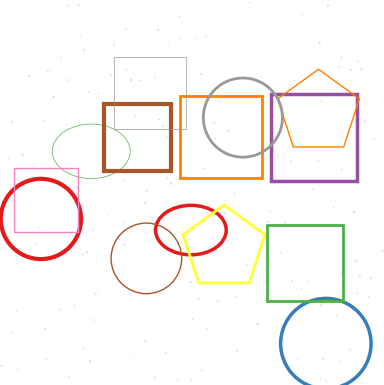[{"shape": "oval", "thickness": 2.5, "radius": 0.46, "center": [0.496, 0.402]}, {"shape": "circle", "thickness": 3, "radius": 0.52, "center": [0.106, 0.431]}, {"shape": "circle", "thickness": 2.5, "radius": 0.59, "center": [0.846, 0.108]}, {"shape": "square", "thickness": 2, "radius": 0.49, "center": [0.793, 0.317]}, {"shape": "oval", "thickness": 0.5, "radius": 0.51, "center": [0.237, 0.607]}, {"shape": "square", "thickness": 2.5, "radius": 0.56, "center": [0.816, 0.644]}, {"shape": "pentagon", "thickness": 1, "radius": 0.56, "center": [0.827, 0.709]}, {"shape": "square", "thickness": 2, "radius": 0.53, "center": [0.574, 0.644]}, {"shape": "pentagon", "thickness": 2, "radius": 0.56, "center": [0.582, 0.356]}, {"shape": "circle", "thickness": 1, "radius": 0.46, "center": [0.38, 0.329]}, {"shape": "square", "thickness": 3, "radius": 0.44, "center": [0.358, 0.643]}, {"shape": "square", "thickness": 1, "radius": 0.42, "center": [0.119, 0.481]}, {"shape": "square", "thickness": 0.5, "radius": 0.47, "center": [0.39, 0.758]}, {"shape": "circle", "thickness": 2, "radius": 0.51, "center": [0.631, 0.695]}]